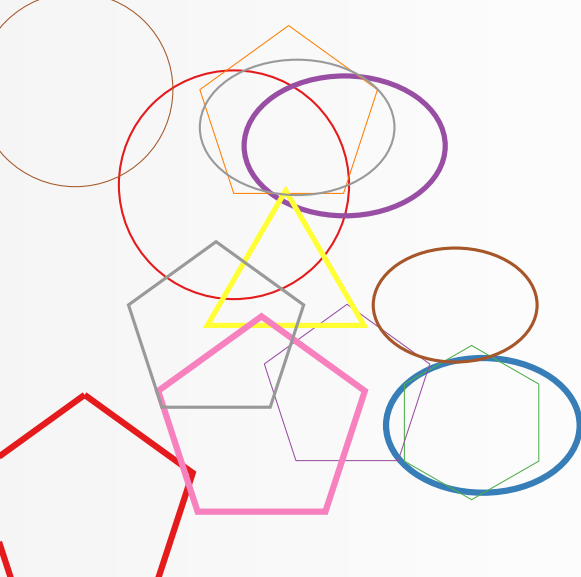[{"shape": "pentagon", "thickness": 3, "radius": 0.98, "center": [0.146, 0.12]}, {"shape": "circle", "thickness": 1, "radius": 0.99, "center": [0.403, 0.679]}, {"shape": "oval", "thickness": 3, "radius": 0.83, "center": [0.831, 0.263]}, {"shape": "hexagon", "thickness": 0.5, "radius": 0.67, "center": [0.811, 0.267]}, {"shape": "pentagon", "thickness": 0.5, "radius": 0.75, "center": [0.597, 0.323]}, {"shape": "oval", "thickness": 2.5, "radius": 0.86, "center": [0.593, 0.747]}, {"shape": "pentagon", "thickness": 0.5, "radius": 0.8, "center": [0.497, 0.794]}, {"shape": "triangle", "thickness": 2.5, "radius": 0.78, "center": [0.491, 0.513]}, {"shape": "circle", "thickness": 0.5, "radius": 0.84, "center": [0.129, 0.844]}, {"shape": "oval", "thickness": 1.5, "radius": 0.7, "center": [0.783, 0.471]}, {"shape": "pentagon", "thickness": 3, "radius": 0.93, "center": [0.45, 0.264]}, {"shape": "pentagon", "thickness": 1.5, "radius": 0.79, "center": [0.372, 0.422]}, {"shape": "oval", "thickness": 1, "radius": 0.84, "center": [0.511, 0.779]}]